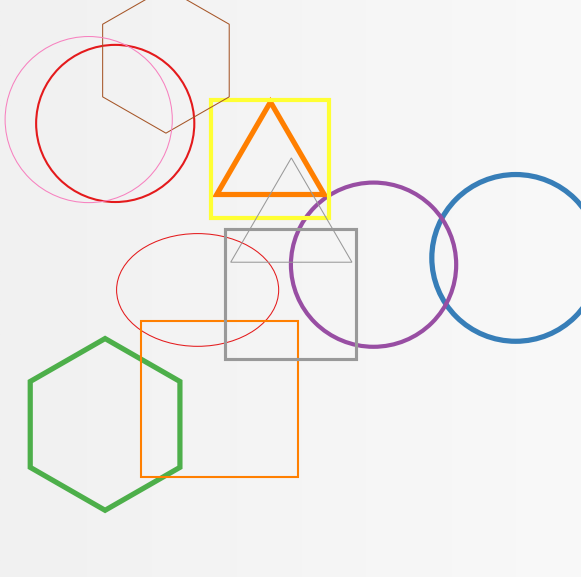[{"shape": "circle", "thickness": 1, "radius": 0.68, "center": [0.198, 0.785]}, {"shape": "oval", "thickness": 0.5, "radius": 0.7, "center": [0.34, 0.497]}, {"shape": "circle", "thickness": 2.5, "radius": 0.72, "center": [0.887, 0.553]}, {"shape": "hexagon", "thickness": 2.5, "radius": 0.74, "center": [0.181, 0.264]}, {"shape": "circle", "thickness": 2, "radius": 0.71, "center": [0.643, 0.541]}, {"shape": "triangle", "thickness": 2.5, "radius": 0.53, "center": [0.465, 0.716]}, {"shape": "square", "thickness": 1, "radius": 0.68, "center": [0.377, 0.308]}, {"shape": "square", "thickness": 2, "radius": 0.51, "center": [0.465, 0.724]}, {"shape": "hexagon", "thickness": 0.5, "radius": 0.63, "center": [0.285, 0.894]}, {"shape": "circle", "thickness": 0.5, "radius": 0.72, "center": [0.153, 0.792]}, {"shape": "triangle", "thickness": 0.5, "radius": 0.6, "center": [0.501, 0.605]}, {"shape": "square", "thickness": 1.5, "radius": 0.56, "center": [0.5, 0.49]}]